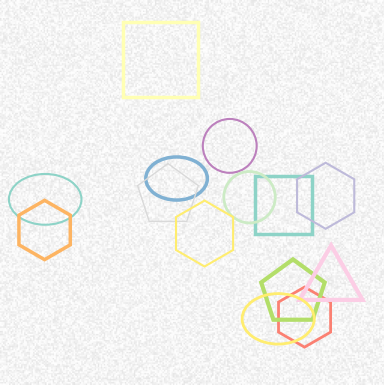[{"shape": "oval", "thickness": 1.5, "radius": 0.47, "center": [0.117, 0.482]}, {"shape": "square", "thickness": 2.5, "radius": 0.38, "center": [0.736, 0.468]}, {"shape": "square", "thickness": 2.5, "radius": 0.49, "center": [0.417, 0.845]}, {"shape": "hexagon", "thickness": 1.5, "radius": 0.43, "center": [0.846, 0.491]}, {"shape": "hexagon", "thickness": 2, "radius": 0.39, "center": [0.791, 0.176]}, {"shape": "oval", "thickness": 2.5, "radius": 0.4, "center": [0.459, 0.536]}, {"shape": "hexagon", "thickness": 2.5, "radius": 0.38, "center": [0.116, 0.403]}, {"shape": "pentagon", "thickness": 3, "radius": 0.43, "center": [0.761, 0.24]}, {"shape": "triangle", "thickness": 3, "radius": 0.47, "center": [0.86, 0.268]}, {"shape": "pentagon", "thickness": 1, "radius": 0.41, "center": [0.436, 0.492]}, {"shape": "circle", "thickness": 1.5, "radius": 0.35, "center": [0.597, 0.621]}, {"shape": "circle", "thickness": 2, "radius": 0.33, "center": [0.648, 0.488]}, {"shape": "hexagon", "thickness": 1.5, "radius": 0.43, "center": [0.531, 0.393]}, {"shape": "oval", "thickness": 2, "radius": 0.47, "center": [0.723, 0.172]}]